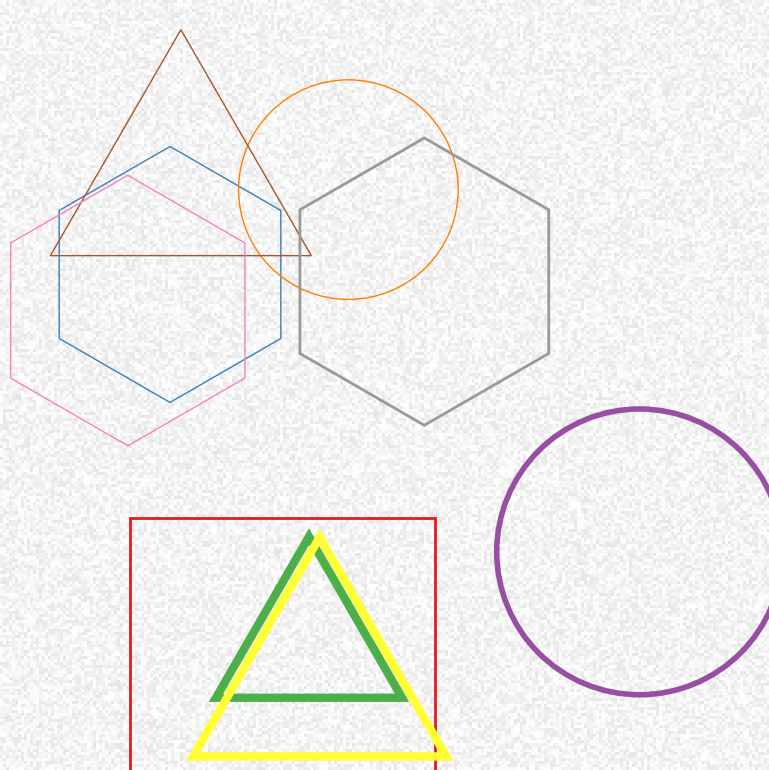[{"shape": "square", "thickness": 1, "radius": 0.99, "center": [0.367, 0.129]}, {"shape": "hexagon", "thickness": 0.5, "radius": 0.83, "center": [0.221, 0.644]}, {"shape": "triangle", "thickness": 3, "radius": 0.7, "center": [0.401, 0.164]}, {"shape": "circle", "thickness": 2, "radius": 0.93, "center": [0.831, 0.283]}, {"shape": "circle", "thickness": 0.5, "radius": 0.71, "center": [0.452, 0.754]}, {"shape": "triangle", "thickness": 3, "radius": 0.95, "center": [0.415, 0.112]}, {"shape": "triangle", "thickness": 0.5, "radius": 0.98, "center": [0.235, 0.766]}, {"shape": "hexagon", "thickness": 0.5, "radius": 0.88, "center": [0.166, 0.597]}, {"shape": "hexagon", "thickness": 1, "radius": 0.93, "center": [0.551, 0.634]}]